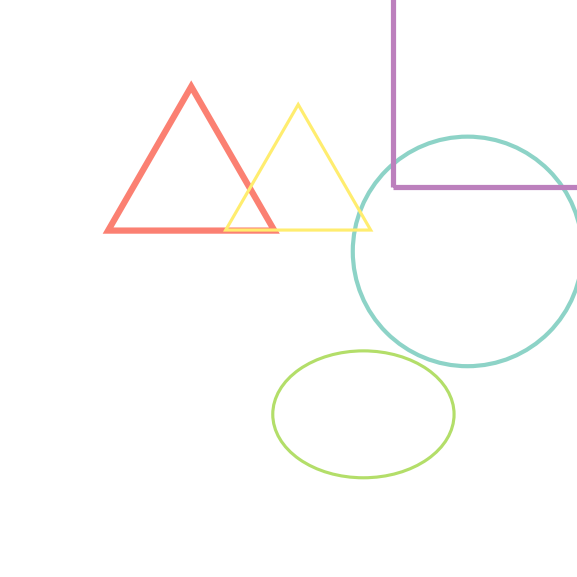[{"shape": "circle", "thickness": 2, "radius": 0.99, "center": [0.81, 0.564]}, {"shape": "triangle", "thickness": 3, "radius": 0.83, "center": [0.331, 0.683]}, {"shape": "oval", "thickness": 1.5, "radius": 0.78, "center": [0.629, 0.282]}, {"shape": "square", "thickness": 2.5, "radius": 0.89, "center": [0.857, 0.853]}, {"shape": "triangle", "thickness": 1.5, "radius": 0.72, "center": [0.516, 0.673]}]